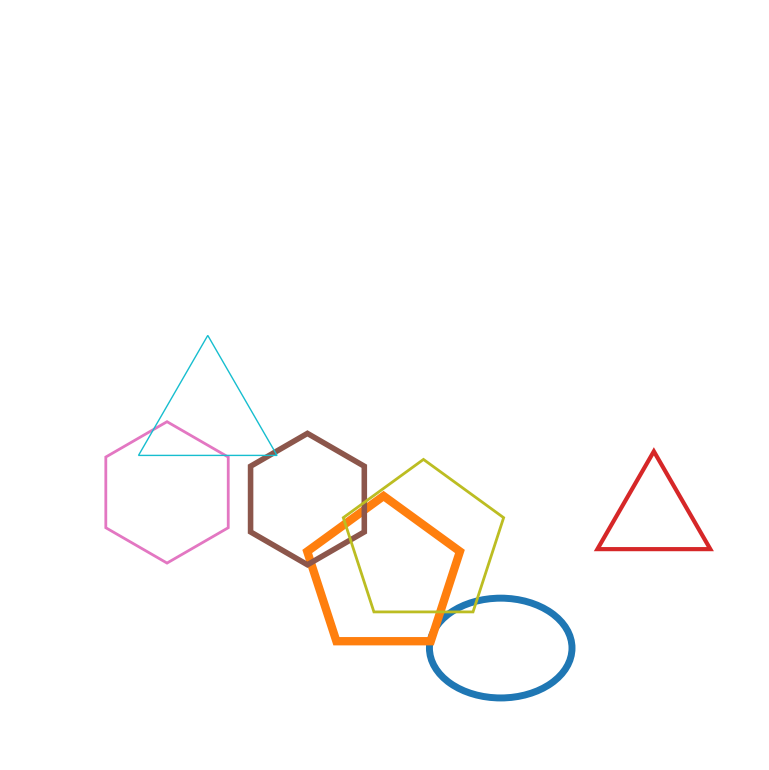[{"shape": "oval", "thickness": 2.5, "radius": 0.46, "center": [0.65, 0.158]}, {"shape": "pentagon", "thickness": 3, "radius": 0.52, "center": [0.498, 0.252]}, {"shape": "triangle", "thickness": 1.5, "radius": 0.42, "center": [0.849, 0.329]}, {"shape": "hexagon", "thickness": 2, "radius": 0.43, "center": [0.399, 0.352]}, {"shape": "hexagon", "thickness": 1, "radius": 0.46, "center": [0.217, 0.361]}, {"shape": "pentagon", "thickness": 1, "radius": 0.55, "center": [0.55, 0.294]}, {"shape": "triangle", "thickness": 0.5, "radius": 0.52, "center": [0.27, 0.461]}]